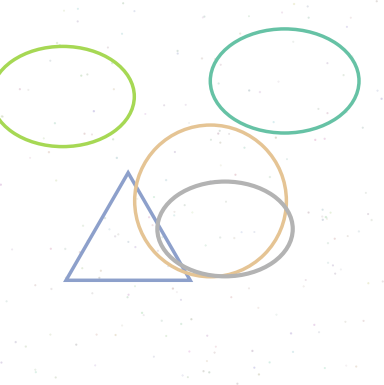[{"shape": "oval", "thickness": 2.5, "radius": 0.97, "center": [0.739, 0.79]}, {"shape": "triangle", "thickness": 2.5, "radius": 0.93, "center": [0.333, 0.365]}, {"shape": "oval", "thickness": 2.5, "radius": 0.93, "center": [0.163, 0.749]}, {"shape": "circle", "thickness": 2.5, "radius": 0.99, "center": [0.547, 0.478]}, {"shape": "oval", "thickness": 3, "radius": 0.88, "center": [0.585, 0.405]}]